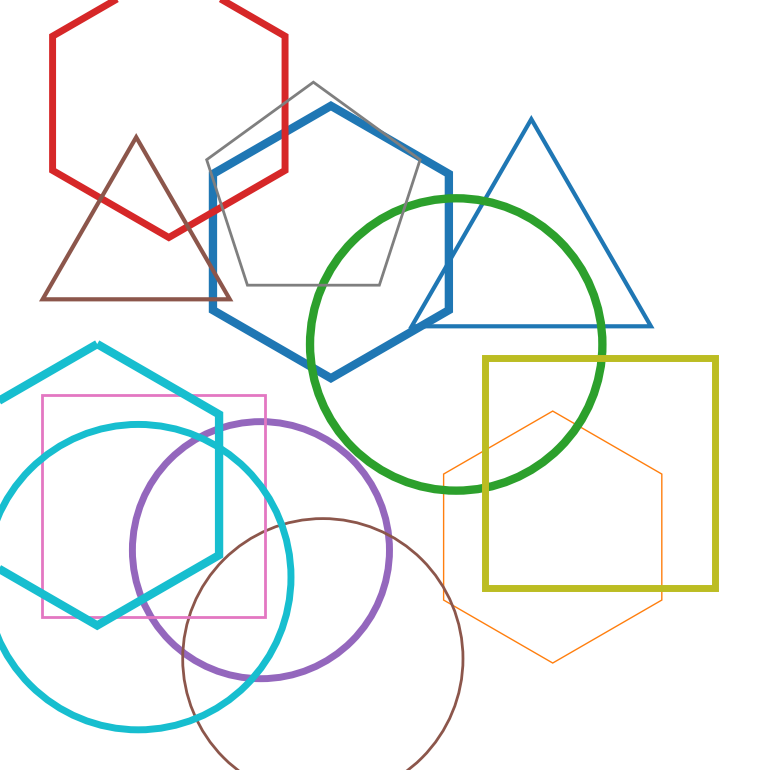[{"shape": "triangle", "thickness": 1.5, "radius": 0.9, "center": [0.69, 0.666]}, {"shape": "hexagon", "thickness": 3, "radius": 0.88, "center": [0.43, 0.686]}, {"shape": "hexagon", "thickness": 0.5, "radius": 0.82, "center": [0.718, 0.303]}, {"shape": "circle", "thickness": 3, "radius": 0.95, "center": [0.592, 0.553]}, {"shape": "hexagon", "thickness": 2.5, "radius": 0.87, "center": [0.219, 0.866]}, {"shape": "circle", "thickness": 2.5, "radius": 0.83, "center": [0.339, 0.286]}, {"shape": "circle", "thickness": 1, "radius": 0.91, "center": [0.419, 0.145]}, {"shape": "triangle", "thickness": 1.5, "radius": 0.7, "center": [0.177, 0.681]}, {"shape": "square", "thickness": 1, "radius": 0.72, "center": [0.199, 0.342]}, {"shape": "pentagon", "thickness": 1, "radius": 0.73, "center": [0.407, 0.748]}, {"shape": "square", "thickness": 2.5, "radius": 0.75, "center": [0.78, 0.386]}, {"shape": "circle", "thickness": 2.5, "radius": 0.99, "center": [0.18, 0.25]}, {"shape": "hexagon", "thickness": 3, "radius": 0.91, "center": [0.126, 0.37]}]